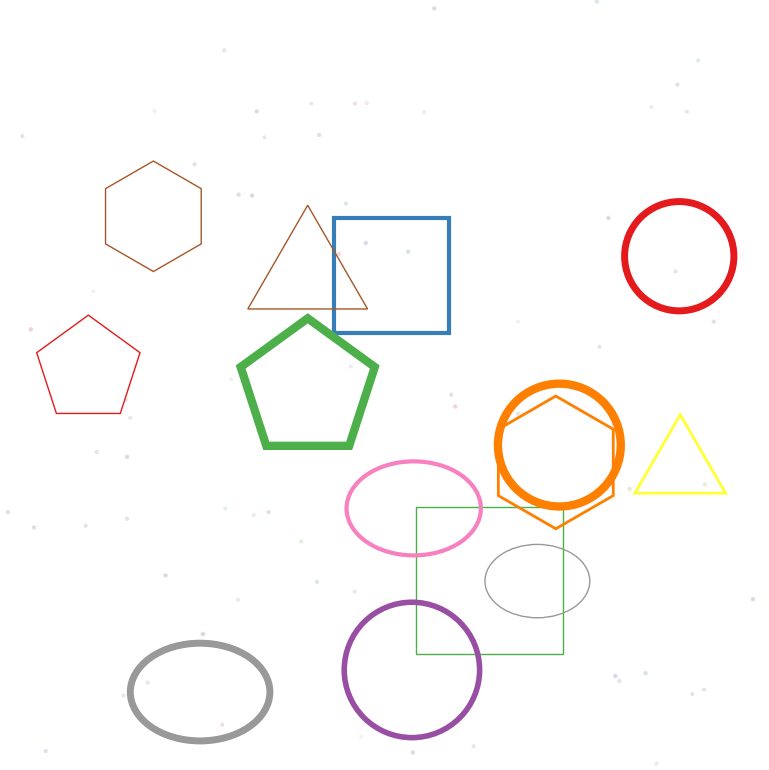[{"shape": "circle", "thickness": 2.5, "radius": 0.35, "center": [0.882, 0.667]}, {"shape": "pentagon", "thickness": 0.5, "radius": 0.35, "center": [0.115, 0.52]}, {"shape": "square", "thickness": 1.5, "radius": 0.37, "center": [0.509, 0.642]}, {"shape": "pentagon", "thickness": 3, "radius": 0.46, "center": [0.4, 0.495]}, {"shape": "square", "thickness": 0.5, "radius": 0.48, "center": [0.636, 0.246]}, {"shape": "circle", "thickness": 2, "radius": 0.44, "center": [0.535, 0.13]}, {"shape": "circle", "thickness": 3, "radius": 0.4, "center": [0.726, 0.422]}, {"shape": "hexagon", "thickness": 1, "radius": 0.43, "center": [0.722, 0.399]}, {"shape": "triangle", "thickness": 1, "radius": 0.34, "center": [0.883, 0.394]}, {"shape": "triangle", "thickness": 0.5, "radius": 0.45, "center": [0.4, 0.644]}, {"shape": "hexagon", "thickness": 0.5, "radius": 0.36, "center": [0.199, 0.719]}, {"shape": "oval", "thickness": 1.5, "radius": 0.44, "center": [0.537, 0.34]}, {"shape": "oval", "thickness": 2.5, "radius": 0.45, "center": [0.26, 0.101]}, {"shape": "oval", "thickness": 0.5, "radius": 0.34, "center": [0.698, 0.245]}]